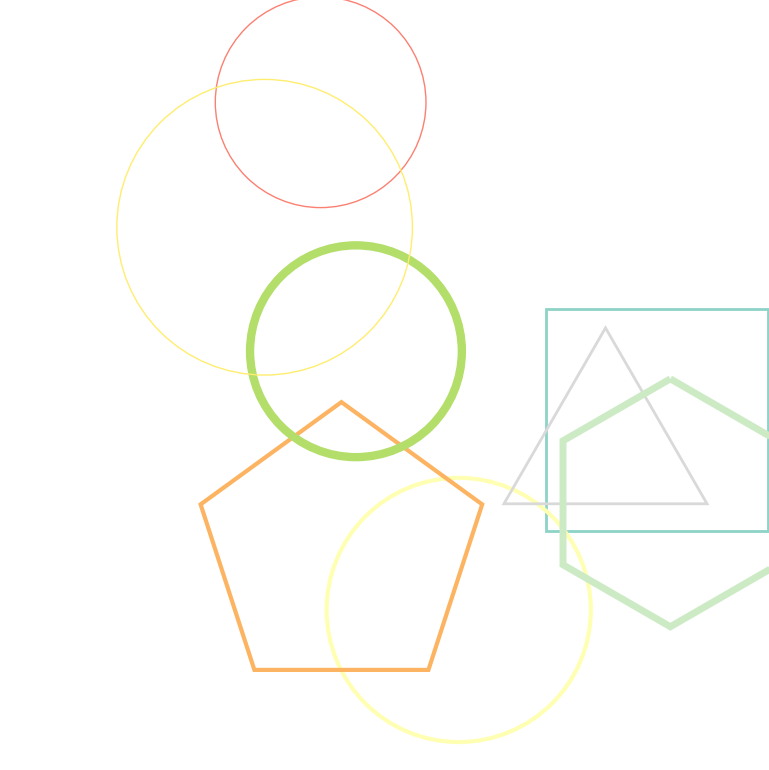[{"shape": "square", "thickness": 1, "radius": 0.72, "center": [0.853, 0.454]}, {"shape": "circle", "thickness": 1.5, "radius": 0.86, "center": [0.596, 0.208]}, {"shape": "circle", "thickness": 0.5, "radius": 0.68, "center": [0.416, 0.867]}, {"shape": "pentagon", "thickness": 1.5, "radius": 0.96, "center": [0.443, 0.286]}, {"shape": "circle", "thickness": 3, "radius": 0.69, "center": [0.462, 0.544]}, {"shape": "triangle", "thickness": 1, "radius": 0.76, "center": [0.786, 0.422]}, {"shape": "hexagon", "thickness": 2.5, "radius": 0.8, "center": [0.871, 0.347]}, {"shape": "circle", "thickness": 0.5, "radius": 0.96, "center": [0.344, 0.705]}]